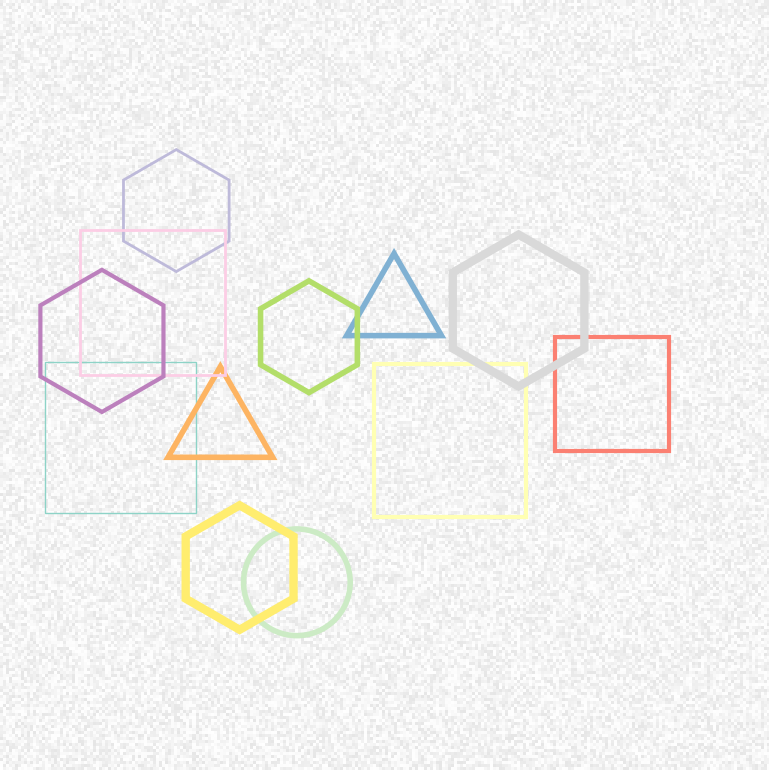[{"shape": "square", "thickness": 0.5, "radius": 0.49, "center": [0.156, 0.432]}, {"shape": "square", "thickness": 1.5, "radius": 0.49, "center": [0.585, 0.428]}, {"shape": "hexagon", "thickness": 1, "radius": 0.4, "center": [0.229, 0.727]}, {"shape": "square", "thickness": 1.5, "radius": 0.37, "center": [0.795, 0.488]}, {"shape": "triangle", "thickness": 2, "radius": 0.36, "center": [0.512, 0.6]}, {"shape": "triangle", "thickness": 2, "radius": 0.39, "center": [0.286, 0.445]}, {"shape": "hexagon", "thickness": 2, "radius": 0.36, "center": [0.401, 0.563]}, {"shape": "square", "thickness": 1, "radius": 0.47, "center": [0.198, 0.607]}, {"shape": "hexagon", "thickness": 3, "radius": 0.49, "center": [0.673, 0.597]}, {"shape": "hexagon", "thickness": 1.5, "radius": 0.46, "center": [0.132, 0.557]}, {"shape": "circle", "thickness": 2, "radius": 0.35, "center": [0.386, 0.244]}, {"shape": "hexagon", "thickness": 3, "radius": 0.4, "center": [0.311, 0.263]}]